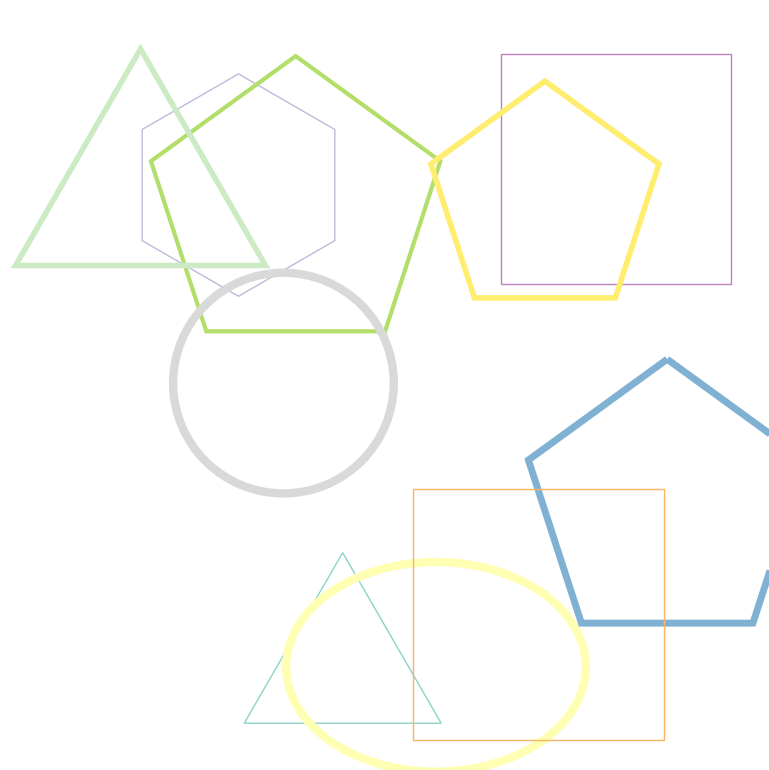[{"shape": "triangle", "thickness": 0.5, "radius": 0.74, "center": [0.445, 0.135]}, {"shape": "oval", "thickness": 3, "radius": 0.97, "center": [0.566, 0.134]}, {"shape": "hexagon", "thickness": 0.5, "radius": 0.72, "center": [0.31, 0.76]}, {"shape": "pentagon", "thickness": 2.5, "radius": 0.95, "center": [0.866, 0.344]}, {"shape": "square", "thickness": 0.5, "radius": 0.81, "center": [0.699, 0.202]}, {"shape": "pentagon", "thickness": 1.5, "radius": 0.99, "center": [0.384, 0.73]}, {"shape": "circle", "thickness": 3, "radius": 0.72, "center": [0.368, 0.502]}, {"shape": "square", "thickness": 0.5, "radius": 0.75, "center": [0.8, 0.78]}, {"shape": "triangle", "thickness": 2, "radius": 0.94, "center": [0.182, 0.749]}, {"shape": "pentagon", "thickness": 2, "radius": 0.78, "center": [0.708, 0.739]}]